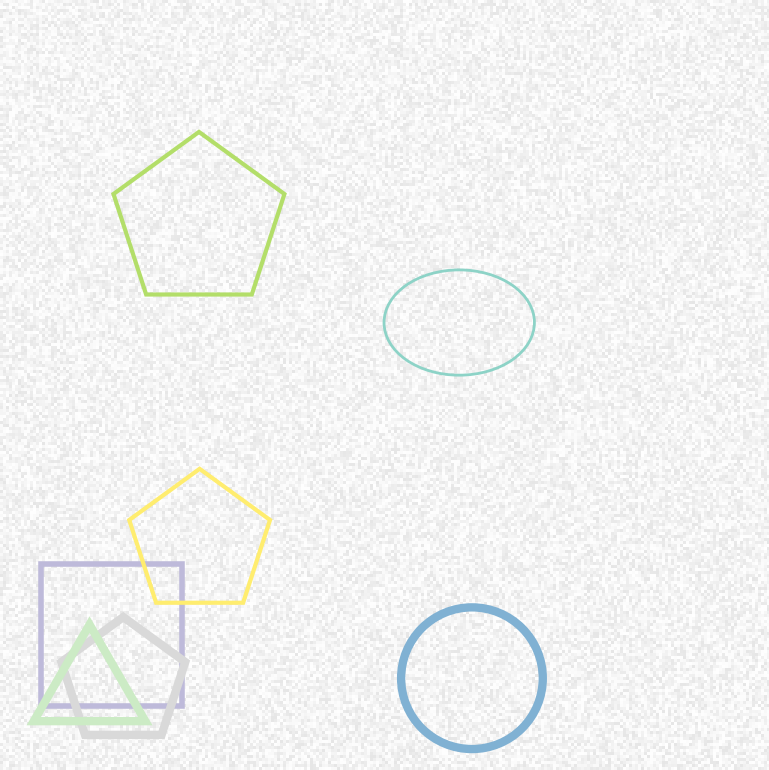[{"shape": "oval", "thickness": 1, "radius": 0.49, "center": [0.596, 0.581]}, {"shape": "square", "thickness": 2, "radius": 0.46, "center": [0.144, 0.175]}, {"shape": "circle", "thickness": 3, "radius": 0.46, "center": [0.613, 0.119]}, {"shape": "pentagon", "thickness": 1.5, "radius": 0.58, "center": [0.258, 0.712]}, {"shape": "pentagon", "thickness": 3, "radius": 0.42, "center": [0.16, 0.114]}, {"shape": "triangle", "thickness": 3, "radius": 0.42, "center": [0.116, 0.105]}, {"shape": "pentagon", "thickness": 1.5, "radius": 0.48, "center": [0.259, 0.295]}]